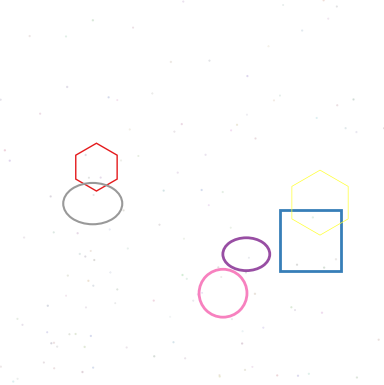[{"shape": "hexagon", "thickness": 1, "radius": 0.31, "center": [0.251, 0.566]}, {"shape": "square", "thickness": 2, "radius": 0.4, "center": [0.806, 0.375]}, {"shape": "oval", "thickness": 2, "radius": 0.3, "center": [0.64, 0.34]}, {"shape": "hexagon", "thickness": 0.5, "radius": 0.42, "center": [0.831, 0.474]}, {"shape": "circle", "thickness": 2, "radius": 0.31, "center": [0.579, 0.238]}, {"shape": "oval", "thickness": 1.5, "radius": 0.38, "center": [0.241, 0.471]}]